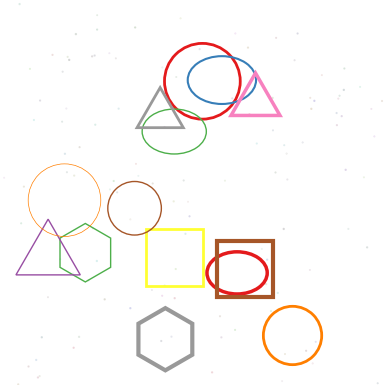[{"shape": "circle", "thickness": 2, "radius": 0.49, "center": [0.526, 0.789]}, {"shape": "oval", "thickness": 2.5, "radius": 0.39, "center": [0.616, 0.291]}, {"shape": "oval", "thickness": 1.5, "radius": 0.44, "center": [0.576, 0.792]}, {"shape": "oval", "thickness": 1, "radius": 0.42, "center": [0.453, 0.658]}, {"shape": "hexagon", "thickness": 1, "radius": 0.38, "center": [0.222, 0.344]}, {"shape": "triangle", "thickness": 1, "radius": 0.48, "center": [0.125, 0.334]}, {"shape": "circle", "thickness": 2, "radius": 0.38, "center": [0.76, 0.129]}, {"shape": "circle", "thickness": 0.5, "radius": 0.47, "center": [0.167, 0.48]}, {"shape": "square", "thickness": 2, "radius": 0.37, "center": [0.454, 0.331]}, {"shape": "square", "thickness": 3, "radius": 0.36, "center": [0.638, 0.301]}, {"shape": "circle", "thickness": 1, "radius": 0.35, "center": [0.35, 0.459]}, {"shape": "triangle", "thickness": 2.5, "radius": 0.37, "center": [0.664, 0.737]}, {"shape": "triangle", "thickness": 2, "radius": 0.35, "center": [0.416, 0.703]}, {"shape": "hexagon", "thickness": 3, "radius": 0.4, "center": [0.43, 0.119]}]